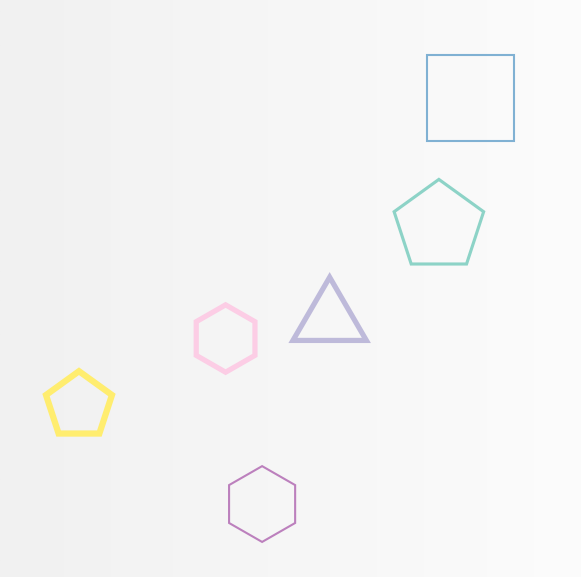[{"shape": "pentagon", "thickness": 1.5, "radius": 0.4, "center": [0.755, 0.607]}, {"shape": "triangle", "thickness": 2.5, "radius": 0.36, "center": [0.567, 0.446]}, {"shape": "square", "thickness": 1, "radius": 0.37, "center": [0.81, 0.829]}, {"shape": "hexagon", "thickness": 2.5, "radius": 0.29, "center": [0.388, 0.413]}, {"shape": "hexagon", "thickness": 1, "radius": 0.33, "center": [0.451, 0.126]}, {"shape": "pentagon", "thickness": 3, "radius": 0.3, "center": [0.136, 0.297]}]